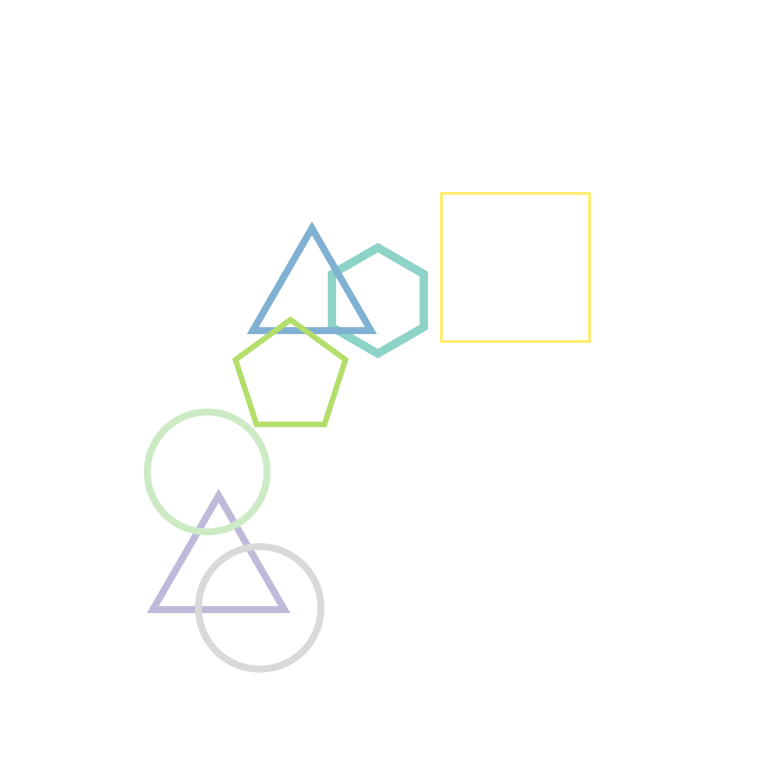[{"shape": "hexagon", "thickness": 3, "radius": 0.34, "center": [0.491, 0.61]}, {"shape": "triangle", "thickness": 2.5, "radius": 0.49, "center": [0.284, 0.258]}, {"shape": "triangle", "thickness": 2.5, "radius": 0.44, "center": [0.405, 0.615]}, {"shape": "pentagon", "thickness": 2, "radius": 0.38, "center": [0.377, 0.51]}, {"shape": "circle", "thickness": 2.5, "radius": 0.4, "center": [0.337, 0.211]}, {"shape": "circle", "thickness": 2.5, "radius": 0.39, "center": [0.269, 0.387]}, {"shape": "square", "thickness": 1, "radius": 0.48, "center": [0.669, 0.653]}]